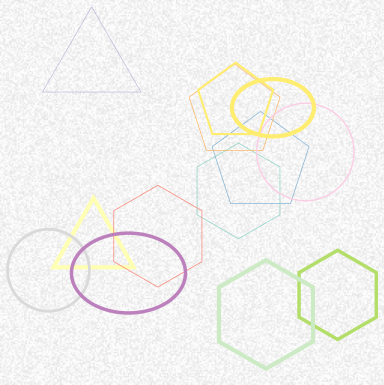[{"shape": "hexagon", "thickness": 0.5, "radius": 0.62, "center": [0.619, 0.504]}, {"shape": "triangle", "thickness": 3, "radius": 0.6, "center": [0.243, 0.366]}, {"shape": "triangle", "thickness": 0.5, "radius": 0.74, "center": [0.238, 0.835]}, {"shape": "hexagon", "thickness": 0.5, "radius": 0.66, "center": [0.41, 0.387]}, {"shape": "pentagon", "thickness": 0.5, "radius": 0.66, "center": [0.677, 0.578]}, {"shape": "pentagon", "thickness": 0.5, "radius": 0.62, "center": [0.609, 0.709]}, {"shape": "hexagon", "thickness": 2.5, "radius": 0.58, "center": [0.877, 0.234]}, {"shape": "circle", "thickness": 1, "radius": 0.63, "center": [0.793, 0.605]}, {"shape": "circle", "thickness": 2, "radius": 0.53, "center": [0.126, 0.298]}, {"shape": "oval", "thickness": 2.5, "radius": 0.74, "center": [0.334, 0.291]}, {"shape": "hexagon", "thickness": 3, "radius": 0.7, "center": [0.691, 0.183]}, {"shape": "pentagon", "thickness": 1.5, "radius": 0.51, "center": [0.612, 0.735]}, {"shape": "oval", "thickness": 3, "radius": 0.53, "center": [0.709, 0.72]}]